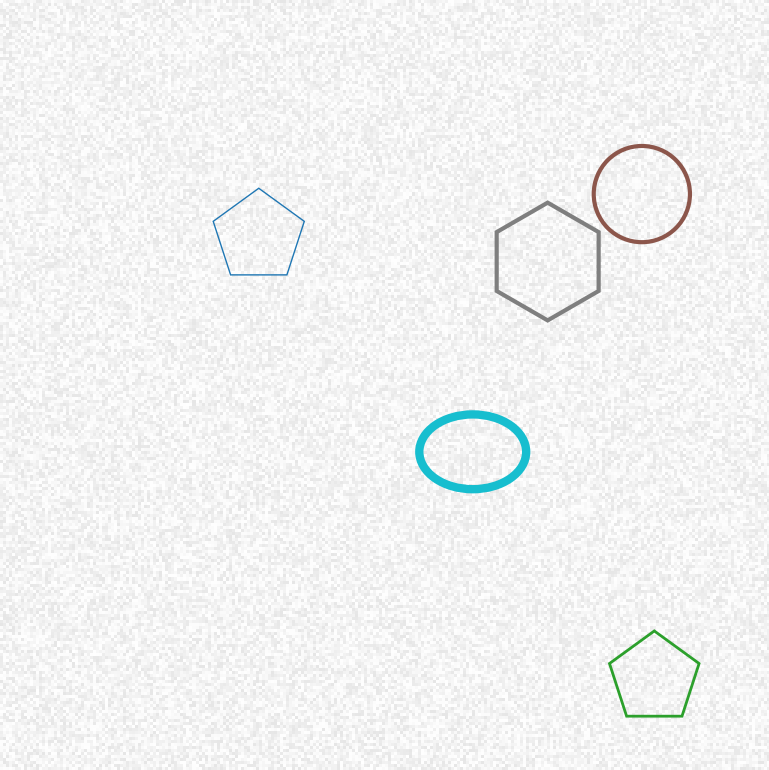[{"shape": "pentagon", "thickness": 0.5, "radius": 0.31, "center": [0.336, 0.693]}, {"shape": "pentagon", "thickness": 1, "radius": 0.31, "center": [0.85, 0.119]}, {"shape": "circle", "thickness": 1.5, "radius": 0.31, "center": [0.834, 0.748]}, {"shape": "hexagon", "thickness": 1.5, "radius": 0.38, "center": [0.711, 0.66]}, {"shape": "oval", "thickness": 3, "radius": 0.35, "center": [0.614, 0.413]}]